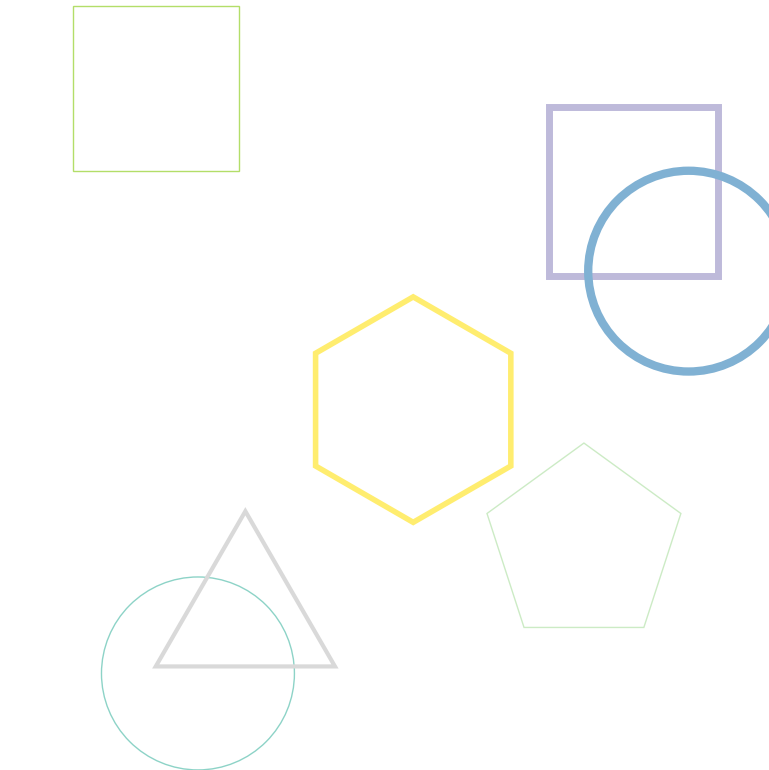[{"shape": "circle", "thickness": 0.5, "radius": 0.63, "center": [0.257, 0.125]}, {"shape": "square", "thickness": 2.5, "radius": 0.55, "center": [0.823, 0.751]}, {"shape": "circle", "thickness": 3, "radius": 0.65, "center": [0.894, 0.648]}, {"shape": "square", "thickness": 0.5, "radius": 0.54, "center": [0.202, 0.885]}, {"shape": "triangle", "thickness": 1.5, "radius": 0.67, "center": [0.319, 0.202]}, {"shape": "pentagon", "thickness": 0.5, "radius": 0.66, "center": [0.758, 0.292]}, {"shape": "hexagon", "thickness": 2, "radius": 0.73, "center": [0.537, 0.468]}]